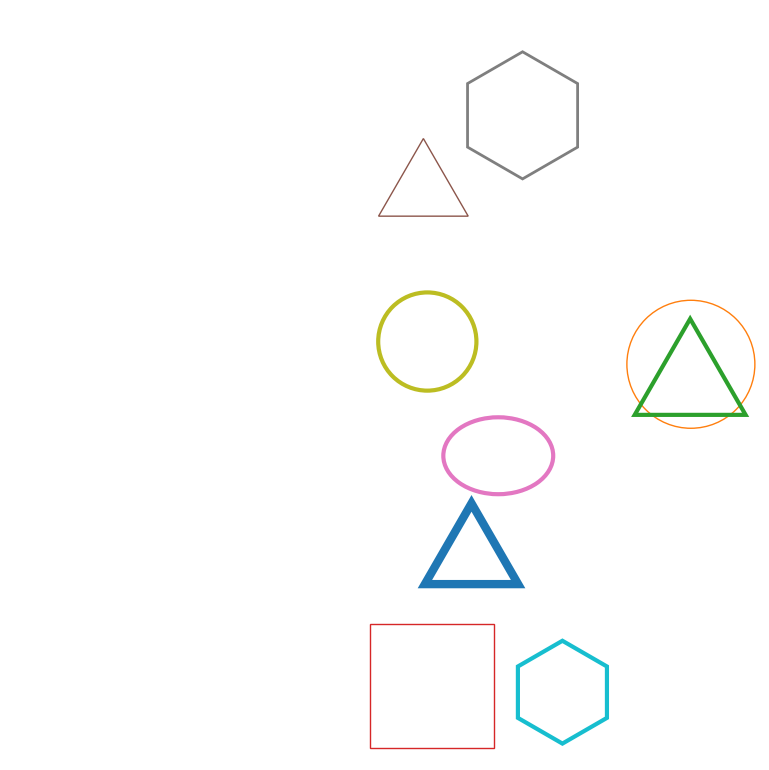[{"shape": "triangle", "thickness": 3, "radius": 0.35, "center": [0.612, 0.276]}, {"shape": "circle", "thickness": 0.5, "radius": 0.42, "center": [0.897, 0.527]}, {"shape": "triangle", "thickness": 1.5, "radius": 0.42, "center": [0.896, 0.503]}, {"shape": "square", "thickness": 0.5, "radius": 0.4, "center": [0.561, 0.109]}, {"shape": "triangle", "thickness": 0.5, "radius": 0.34, "center": [0.55, 0.753]}, {"shape": "oval", "thickness": 1.5, "radius": 0.36, "center": [0.647, 0.408]}, {"shape": "hexagon", "thickness": 1, "radius": 0.41, "center": [0.679, 0.85]}, {"shape": "circle", "thickness": 1.5, "radius": 0.32, "center": [0.555, 0.556]}, {"shape": "hexagon", "thickness": 1.5, "radius": 0.33, "center": [0.73, 0.101]}]